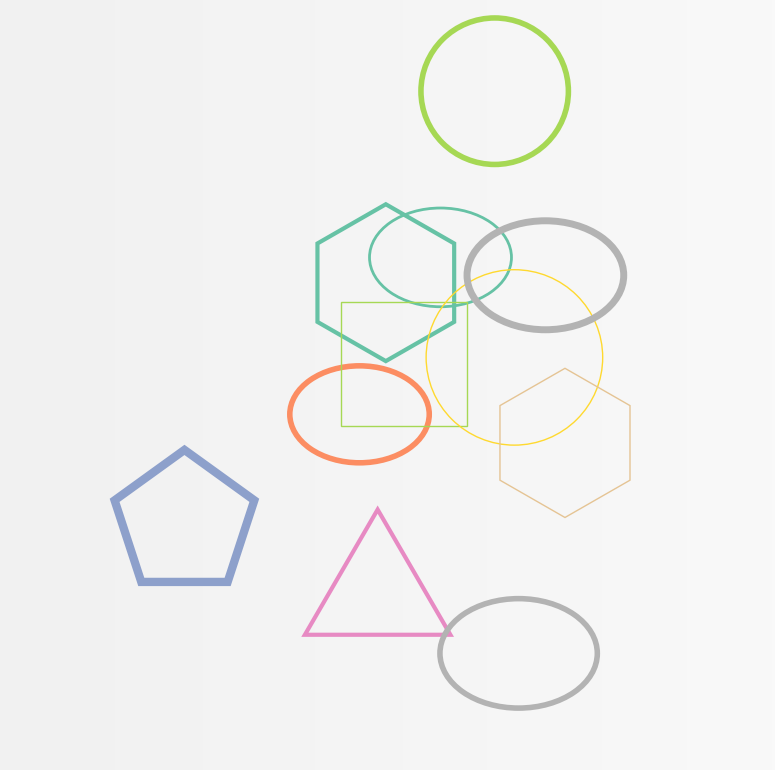[{"shape": "hexagon", "thickness": 1.5, "radius": 0.51, "center": [0.498, 0.633]}, {"shape": "oval", "thickness": 1, "radius": 0.46, "center": [0.568, 0.666]}, {"shape": "oval", "thickness": 2, "radius": 0.45, "center": [0.464, 0.462]}, {"shape": "pentagon", "thickness": 3, "radius": 0.47, "center": [0.238, 0.321]}, {"shape": "triangle", "thickness": 1.5, "radius": 0.54, "center": [0.487, 0.23]}, {"shape": "square", "thickness": 0.5, "radius": 0.4, "center": [0.521, 0.527]}, {"shape": "circle", "thickness": 2, "radius": 0.48, "center": [0.638, 0.882]}, {"shape": "circle", "thickness": 0.5, "radius": 0.57, "center": [0.664, 0.536]}, {"shape": "hexagon", "thickness": 0.5, "radius": 0.48, "center": [0.729, 0.425]}, {"shape": "oval", "thickness": 2, "radius": 0.51, "center": [0.669, 0.151]}, {"shape": "oval", "thickness": 2.5, "radius": 0.51, "center": [0.704, 0.643]}]